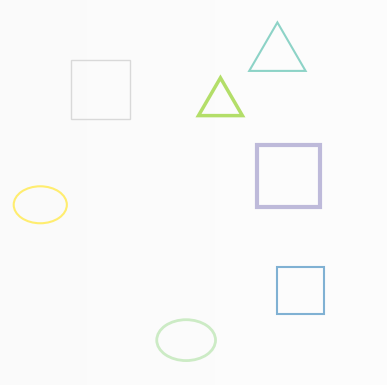[{"shape": "triangle", "thickness": 1.5, "radius": 0.42, "center": [0.716, 0.858]}, {"shape": "square", "thickness": 3, "radius": 0.4, "center": [0.745, 0.542]}, {"shape": "square", "thickness": 1.5, "radius": 0.31, "center": [0.775, 0.246]}, {"shape": "triangle", "thickness": 2.5, "radius": 0.33, "center": [0.569, 0.732]}, {"shape": "square", "thickness": 1, "radius": 0.38, "center": [0.26, 0.768]}, {"shape": "oval", "thickness": 2, "radius": 0.38, "center": [0.48, 0.117]}, {"shape": "oval", "thickness": 1.5, "radius": 0.34, "center": [0.104, 0.468]}]